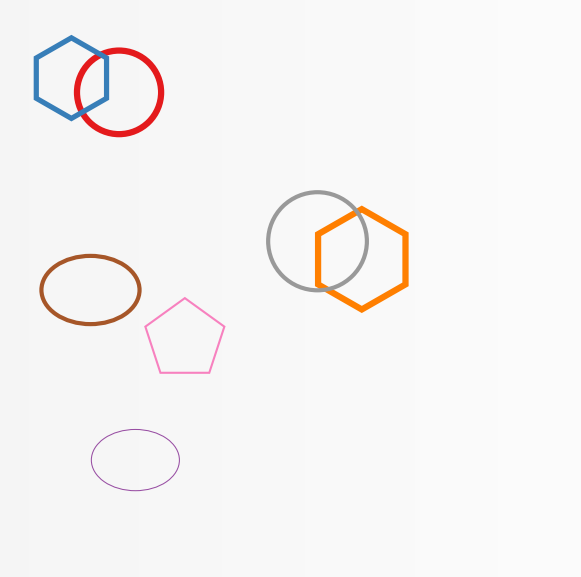[{"shape": "circle", "thickness": 3, "radius": 0.36, "center": [0.205, 0.839]}, {"shape": "hexagon", "thickness": 2.5, "radius": 0.35, "center": [0.123, 0.864]}, {"shape": "oval", "thickness": 0.5, "radius": 0.38, "center": [0.233, 0.202]}, {"shape": "hexagon", "thickness": 3, "radius": 0.43, "center": [0.622, 0.55]}, {"shape": "oval", "thickness": 2, "radius": 0.42, "center": [0.156, 0.497]}, {"shape": "pentagon", "thickness": 1, "radius": 0.36, "center": [0.318, 0.411]}, {"shape": "circle", "thickness": 2, "radius": 0.42, "center": [0.546, 0.581]}]